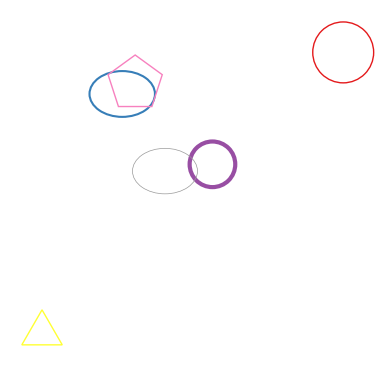[{"shape": "circle", "thickness": 1, "radius": 0.4, "center": [0.891, 0.864]}, {"shape": "oval", "thickness": 1.5, "radius": 0.42, "center": [0.317, 0.756]}, {"shape": "circle", "thickness": 3, "radius": 0.3, "center": [0.552, 0.573]}, {"shape": "triangle", "thickness": 1, "radius": 0.3, "center": [0.109, 0.135]}, {"shape": "pentagon", "thickness": 1, "radius": 0.37, "center": [0.351, 0.783]}, {"shape": "oval", "thickness": 0.5, "radius": 0.42, "center": [0.429, 0.556]}]